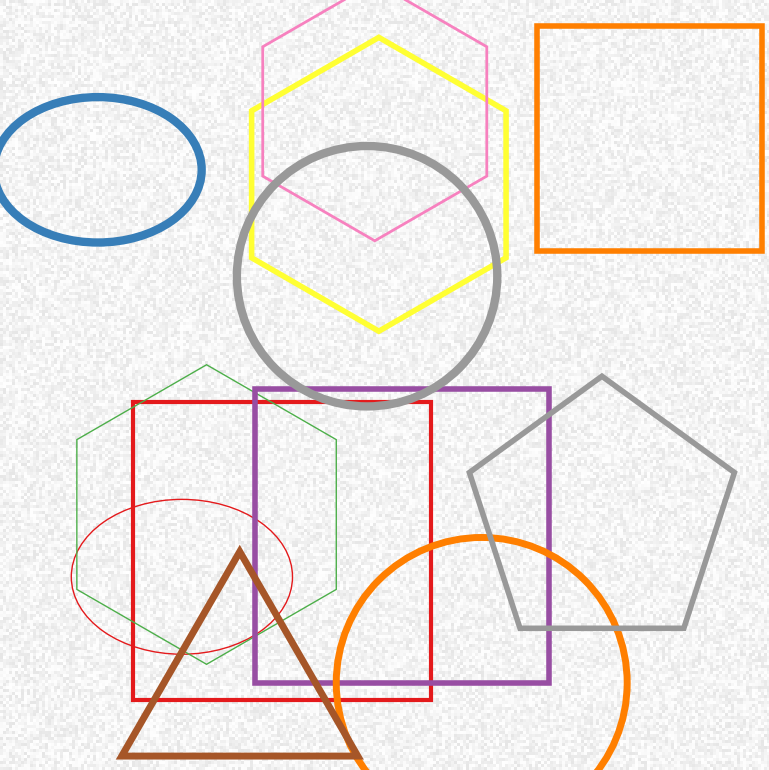[{"shape": "oval", "thickness": 0.5, "radius": 0.72, "center": [0.236, 0.251]}, {"shape": "square", "thickness": 1.5, "radius": 0.97, "center": [0.367, 0.284]}, {"shape": "oval", "thickness": 3, "radius": 0.67, "center": [0.127, 0.779]}, {"shape": "hexagon", "thickness": 0.5, "radius": 0.97, "center": [0.268, 0.332]}, {"shape": "square", "thickness": 2, "radius": 0.95, "center": [0.522, 0.304]}, {"shape": "square", "thickness": 2, "radius": 0.73, "center": [0.844, 0.82]}, {"shape": "circle", "thickness": 2.5, "radius": 0.94, "center": [0.626, 0.113]}, {"shape": "hexagon", "thickness": 2, "radius": 0.95, "center": [0.492, 0.761]}, {"shape": "triangle", "thickness": 2.5, "radius": 0.88, "center": [0.311, 0.107]}, {"shape": "hexagon", "thickness": 1, "radius": 0.84, "center": [0.487, 0.855]}, {"shape": "pentagon", "thickness": 2, "radius": 0.9, "center": [0.782, 0.33]}, {"shape": "circle", "thickness": 3, "radius": 0.85, "center": [0.477, 0.641]}]